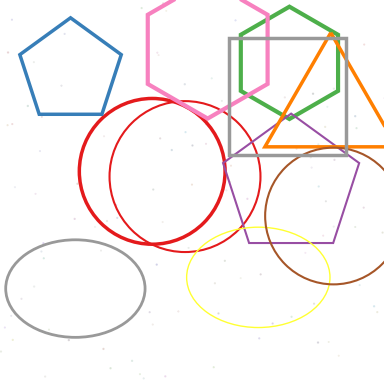[{"shape": "circle", "thickness": 2.5, "radius": 0.95, "center": [0.395, 0.555]}, {"shape": "circle", "thickness": 1.5, "radius": 0.98, "center": [0.481, 0.541]}, {"shape": "pentagon", "thickness": 2.5, "radius": 0.69, "center": [0.183, 0.815]}, {"shape": "hexagon", "thickness": 3, "radius": 0.73, "center": [0.752, 0.837]}, {"shape": "pentagon", "thickness": 1.5, "radius": 0.93, "center": [0.756, 0.519]}, {"shape": "triangle", "thickness": 2.5, "radius": 0.99, "center": [0.859, 0.717]}, {"shape": "oval", "thickness": 1, "radius": 0.93, "center": [0.671, 0.28]}, {"shape": "circle", "thickness": 1.5, "radius": 0.89, "center": [0.866, 0.439]}, {"shape": "hexagon", "thickness": 3, "radius": 0.9, "center": [0.539, 0.872]}, {"shape": "oval", "thickness": 2, "radius": 0.9, "center": [0.196, 0.25]}, {"shape": "square", "thickness": 2.5, "radius": 0.76, "center": [0.747, 0.75]}]